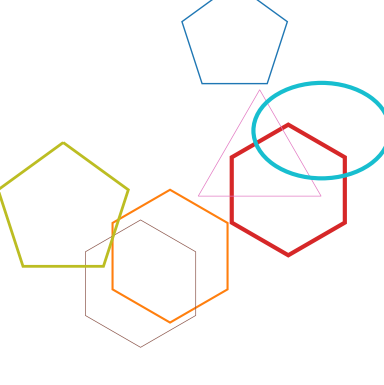[{"shape": "pentagon", "thickness": 1, "radius": 0.72, "center": [0.609, 0.899]}, {"shape": "hexagon", "thickness": 1.5, "radius": 0.86, "center": [0.442, 0.335]}, {"shape": "hexagon", "thickness": 3, "radius": 0.85, "center": [0.749, 0.507]}, {"shape": "hexagon", "thickness": 0.5, "radius": 0.83, "center": [0.365, 0.263]}, {"shape": "triangle", "thickness": 0.5, "radius": 0.92, "center": [0.674, 0.583]}, {"shape": "pentagon", "thickness": 2, "radius": 0.89, "center": [0.164, 0.452]}, {"shape": "oval", "thickness": 3, "radius": 0.89, "center": [0.835, 0.661]}]